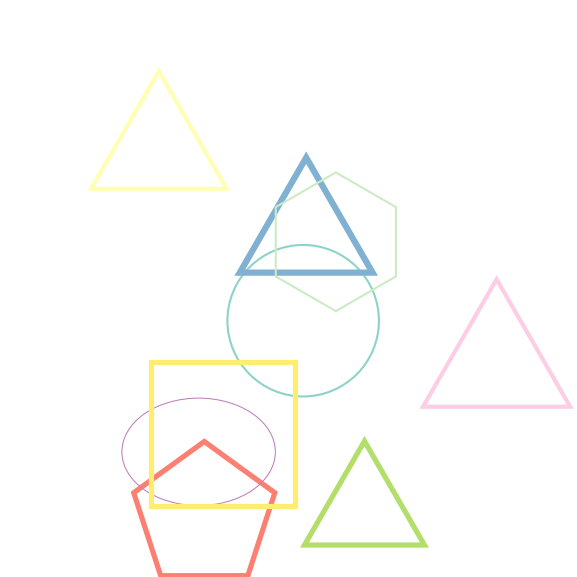[{"shape": "circle", "thickness": 1, "radius": 0.66, "center": [0.525, 0.444]}, {"shape": "triangle", "thickness": 2, "radius": 0.68, "center": [0.275, 0.74]}, {"shape": "pentagon", "thickness": 2.5, "radius": 0.64, "center": [0.354, 0.106]}, {"shape": "triangle", "thickness": 3, "radius": 0.66, "center": [0.53, 0.593]}, {"shape": "triangle", "thickness": 2.5, "radius": 0.6, "center": [0.631, 0.115]}, {"shape": "triangle", "thickness": 2, "radius": 0.74, "center": [0.86, 0.368]}, {"shape": "oval", "thickness": 0.5, "radius": 0.66, "center": [0.344, 0.217]}, {"shape": "hexagon", "thickness": 1, "radius": 0.6, "center": [0.582, 0.58]}, {"shape": "square", "thickness": 2.5, "radius": 0.62, "center": [0.387, 0.248]}]